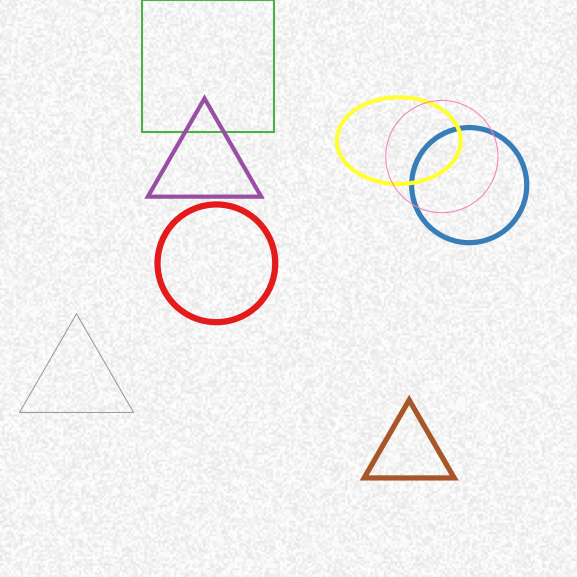[{"shape": "circle", "thickness": 3, "radius": 0.51, "center": [0.375, 0.543]}, {"shape": "circle", "thickness": 2.5, "radius": 0.5, "center": [0.812, 0.679]}, {"shape": "square", "thickness": 1, "radius": 0.57, "center": [0.36, 0.885]}, {"shape": "triangle", "thickness": 2, "radius": 0.57, "center": [0.354, 0.715]}, {"shape": "oval", "thickness": 2, "radius": 0.54, "center": [0.691, 0.756]}, {"shape": "triangle", "thickness": 2.5, "radius": 0.45, "center": [0.709, 0.217]}, {"shape": "circle", "thickness": 0.5, "radius": 0.49, "center": [0.765, 0.728]}, {"shape": "triangle", "thickness": 0.5, "radius": 0.57, "center": [0.133, 0.342]}]